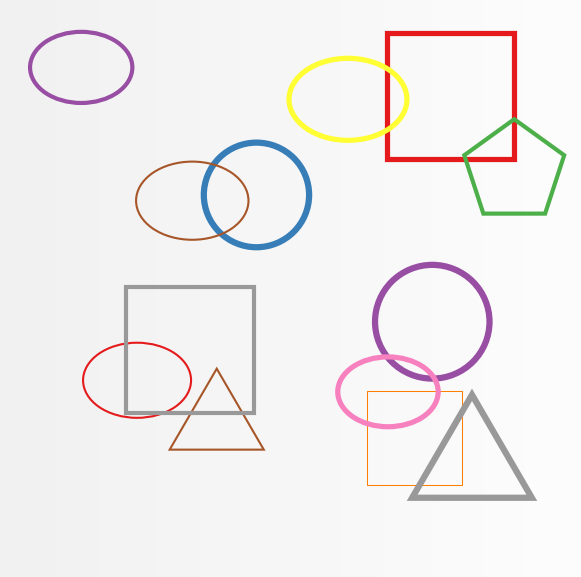[{"shape": "square", "thickness": 2.5, "radius": 0.55, "center": [0.775, 0.833]}, {"shape": "oval", "thickness": 1, "radius": 0.46, "center": [0.236, 0.341]}, {"shape": "circle", "thickness": 3, "radius": 0.45, "center": [0.441, 0.662]}, {"shape": "pentagon", "thickness": 2, "radius": 0.45, "center": [0.885, 0.702]}, {"shape": "oval", "thickness": 2, "radius": 0.44, "center": [0.14, 0.882]}, {"shape": "circle", "thickness": 3, "radius": 0.49, "center": [0.744, 0.442]}, {"shape": "square", "thickness": 0.5, "radius": 0.41, "center": [0.713, 0.24]}, {"shape": "oval", "thickness": 2.5, "radius": 0.51, "center": [0.599, 0.827]}, {"shape": "oval", "thickness": 1, "radius": 0.48, "center": [0.331, 0.652]}, {"shape": "triangle", "thickness": 1, "radius": 0.47, "center": [0.373, 0.267]}, {"shape": "oval", "thickness": 2.5, "radius": 0.43, "center": [0.667, 0.321]}, {"shape": "square", "thickness": 2, "radius": 0.55, "center": [0.327, 0.393]}, {"shape": "triangle", "thickness": 3, "radius": 0.59, "center": [0.812, 0.197]}]